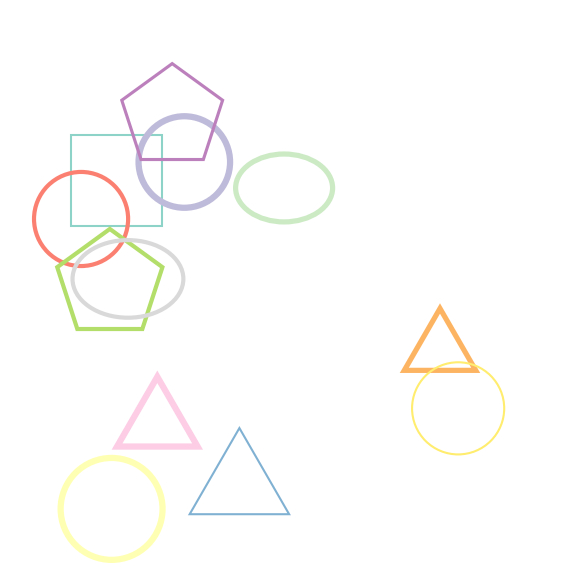[{"shape": "square", "thickness": 1, "radius": 0.39, "center": [0.201, 0.686]}, {"shape": "circle", "thickness": 3, "radius": 0.44, "center": [0.193, 0.118]}, {"shape": "circle", "thickness": 3, "radius": 0.4, "center": [0.319, 0.719]}, {"shape": "circle", "thickness": 2, "radius": 0.41, "center": [0.14, 0.62]}, {"shape": "triangle", "thickness": 1, "radius": 0.5, "center": [0.415, 0.158]}, {"shape": "triangle", "thickness": 2.5, "radius": 0.36, "center": [0.762, 0.394]}, {"shape": "pentagon", "thickness": 2, "radius": 0.48, "center": [0.19, 0.507]}, {"shape": "triangle", "thickness": 3, "radius": 0.4, "center": [0.272, 0.266]}, {"shape": "oval", "thickness": 2, "radius": 0.48, "center": [0.222, 0.516]}, {"shape": "pentagon", "thickness": 1.5, "radius": 0.46, "center": [0.298, 0.797]}, {"shape": "oval", "thickness": 2.5, "radius": 0.42, "center": [0.492, 0.674]}, {"shape": "circle", "thickness": 1, "radius": 0.4, "center": [0.793, 0.292]}]